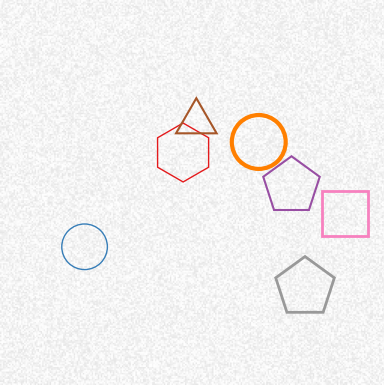[{"shape": "hexagon", "thickness": 1, "radius": 0.38, "center": [0.476, 0.604]}, {"shape": "circle", "thickness": 1, "radius": 0.3, "center": [0.22, 0.359]}, {"shape": "pentagon", "thickness": 1.5, "radius": 0.39, "center": [0.757, 0.517]}, {"shape": "circle", "thickness": 3, "radius": 0.35, "center": [0.672, 0.631]}, {"shape": "triangle", "thickness": 1.5, "radius": 0.3, "center": [0.51, 0.684]}, {"shape": "square", "thickness": 2, "radius": 0.3, "center": [0.896, 0.446]}, {"shape": "pentagon", "thickness": 2, "radius": 0.4, "center": [0.792, 0.254]}]